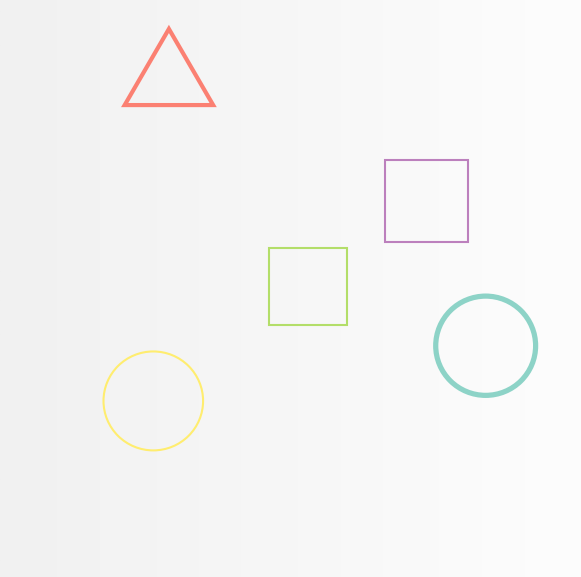[{"shape": "circle", "thickness": 2.5, "radius": 0.43, "center": [0.836, 0.4]}, {"shape": "triangle", "thickness": 2, "radius": 0.44, "center": [0.291, 0.861]}, {"shape": "square", "thickness": 1, "radius": 0.34, "center": [0.529, 0.503]}, {"shape": "square", "thickness": 1, "radius": 0.36, "center": [0.733, 0.65]}, {"shape": "circle", "thickness": 1, "radius": 0.43, "center": [0.264, 0.305]}]